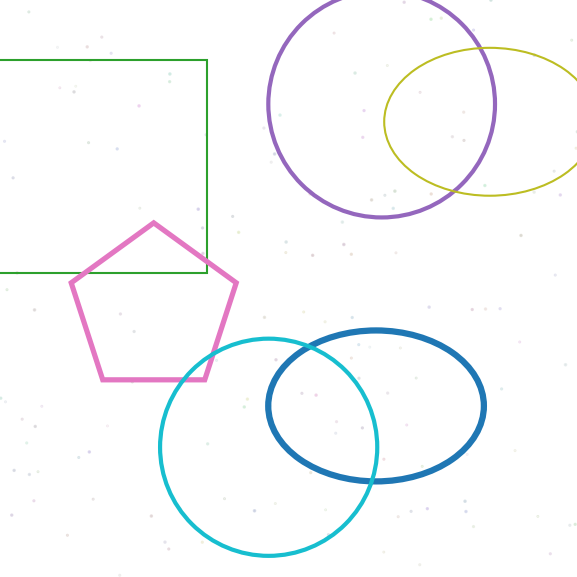[{"shape": "oval", "thickness": 3, "radius": 0.93, "center": [0.651, 0.296]}, {"shape": "square", "thickness": 1, "radius": 0.92, "center": [0.174, 0.711]}, {"shape": "circle", "thickness": 2, "radius": 0.98, "center": [0.661, 0.819]}, {"shape": "pentagon", "thickness": 2.5, "radius": 0.75, "center": [0.266, 0.463]}, {"shape": "oval", "thickness": 1, "radius": 0.91, "center": [0.848, 0.788]}, {"shape": "circle", "thickness": 2, "radius": 0.94, "center": [0.465, 0.225]}]